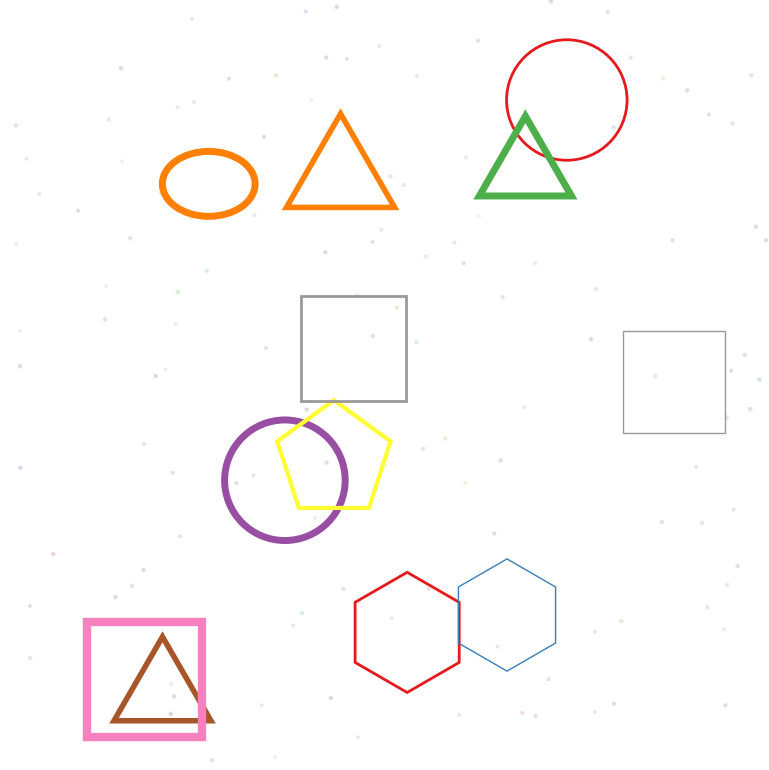[{"shape": "circle", "thickness": 1, "radius": 0.39, "center": [0.736, 0.87]}, {"shape": "hexagon", "thickness": 1, "radius": 0.39, "center": [0.529, 0.179]}, {"shape": "hexagon", "thickness": 0.5, "radius": 0.36, "center": [0.658, 0.201]}, {"shape": "triangle", "thickness": 2.5, "radius": 0.35, "center": [0.682, 0.78]}, {"shape": "circle", "thickness": 2.5, "radius": 0.39, "center": [0.37, 0.376]}, {"shape": "oval", "thickness": 2.5, "radius": 0.3, "center": [0.271, 0.761]}, {"shape": "triangle", "thickness": 2, "radius": 0.41, "center": [0.442, 0.771]}, {"shape": "pentagon", "thickness": 1.5, "radius": 0.39, "center": [0.434, 0.403]}, {"shape": "triangle", "thickness": 2, "radius": 0.36, "center": [0.211, 0.1]}, {"shape": "square", "thickness": 3, "radius": 0.37, "center": [0.188, 0.118]}, {"shape": "square", "thickness": 1, "radius": 0.34, "center": [0.459, 0.548]}, {"shape": "square", "thickness": 0.5, "radius": 0.33, "center": [0.875, 0.503]}]